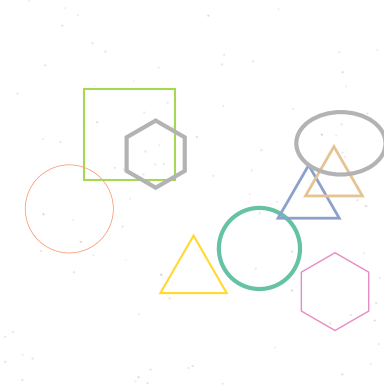[{"shape": "circle", "thickness": 3, "radius": 0.53, "center": [0.674, 0.355]}, {"shape": "circle", "thickness": 0.5, "radius": 0.57, "center": [0.18, 0.457]}, {"shape": "triangle", "thickness": 2, "radius": 0.46, "center": [0.802, 0.479]}, {"shape": "hexagon", "thickness": 1, "radius": 0.51, "center": [0.87, 0.243]}, {"shape": "square", "thickness": 1.5, "radius": 0.59, "center": [0.337, 0.651]}, {"shape": "triangle", "thickness": 1.5, "radius": 0.5, "center": [0.503, 0.288]}, {"shape": "triangle", "thickness": 2, "radius": 0.43, "center": [0.867, 0.534]}, {"shape": "hexagon", "thickness": 3, "radius": 0.44, "center": [0.404, 0.6]}, {"shape": "oval", "thickness": 3, "radius": 0.58, "center": [0.885, 0.628]}]